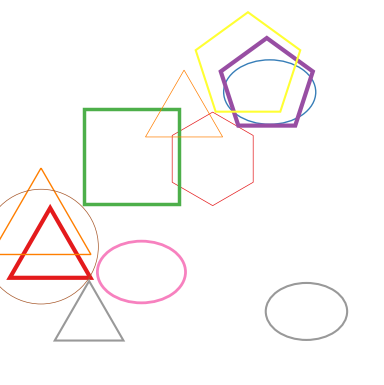[{"shape": "hexagon", "thickness": 0.5, "radius": 0.61, "center": [0.552, 0.587]}, {"shape": "triangle", "thickness": 3, "radius": 0.6, "center": [0.13, 0.339]}, {"shape": "oval", "thickness": 1, "radius": 0.6, "center": [0.701, 0.761]}, {"shape": "square", "thickness": 2.5, "radius": 0.62, "center": [0.341, 0.593]}, {"shape": "pentagon", "thickness": 3, "radius": 0.63, "center": [0.693, 0.775]}, {"shape": "triangle", "thickness": 0.5, "radius": 0.58, "center": [0.478, 0.702]}, {"shape": "triangle", "thickness": 1, "radius": 0.75, "center": [0.107, 0.414]}, {"shape": "pentagon", "thickness": 1.5, "radius": 0.71, "center": [0.644, 0.825]}, {"shape": "circle", "thickness": 0.5, "radius": 0.75, "center": [0.106, 0.359]}, {"shape": "oval", "thickness": 2, "radius": 0.57, "center": [0.367, 0.293]}, {"shape": "oval", "thickness": 1.5, "radius": 0.53, "center": [0.796, 0.191]}, {"shape": "triangle", "thickness": 1.5, "radius": 0.52, "center": [0.231, 0.167]}]